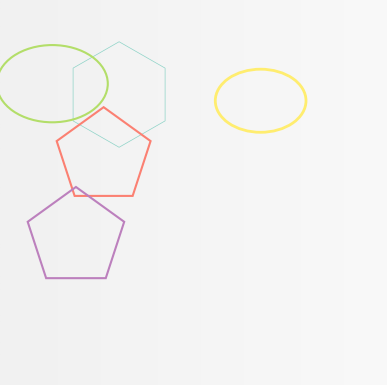[{"shape": "hexagon", "thickness": 0.5, "radius": 0.69, "center": [0.307, 0.755]}, {"shape": "pentagon", "thickness": 1.5, "radius": 0.64, "center": [0.267, 0.594]}, {"shape": "oval", "thickness": 1.5, "radius": 0.72, "center": [0.135, 0.783]}, {"shape": "pentagon", "thickness": 1.5, "radius": 0.65, "center": [0.196, 0.383]}, {"shape": "oval", "thickness": 2, "radius": 0.59, "center": [0.673, 0.738]}]